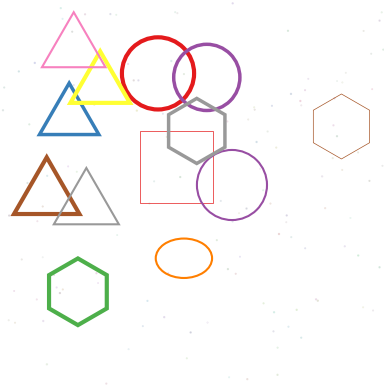[{"shape": "circle", "thickness": 3, "radius": 0.47, "center": [0.41, 0.809]}, {"shape": "square", "thickness": 0.5, "radius": 0.47, "center": [0.459, 0.566]}, {"shape": "triangle", "thickness": 2.5, "radius": 0.45, "center": [0.18, 0.695]}, {"shape": "hexagon", "thickness": 3, "radius": 0.43, "center": [0.202, 0.242]}, {"shape": "circle", "thickness": 2.5, "radius": 0.43, "center": [0.537, 0.799]}, {"shape": "circle", "thickness": 1.5, "radius": 0.46, "center": [0.602, 0.519]}, {"shape": "oval", "thickness": 1.5, "radius": 0.37, "center": [0.478, 0.329]}, {"shape": "triangle", "thickness": 3, "radius": 0.45, "center": [0.26, 0.777]}, {"shape": "triangle", "thickness": 3, "radius": 0.49, "center": [0.121, 0.493]}, {"shape": "hexagon", "thickness": 0.5, "radius": 0.42, "center": [0.887, 0.671]}, {"shape": "triangle", "thickness": 1.5, "radius": 0.48, "center": [0.191, 0.873]}, {"shape": "hexagon", "thickness": 2.5, "radius": 0.42, "center": [0.511, 0.66]}, {"shape": "triangle", "thickness": 1.5, "radius": 0.49, "center": [0.224, 0.466]}]